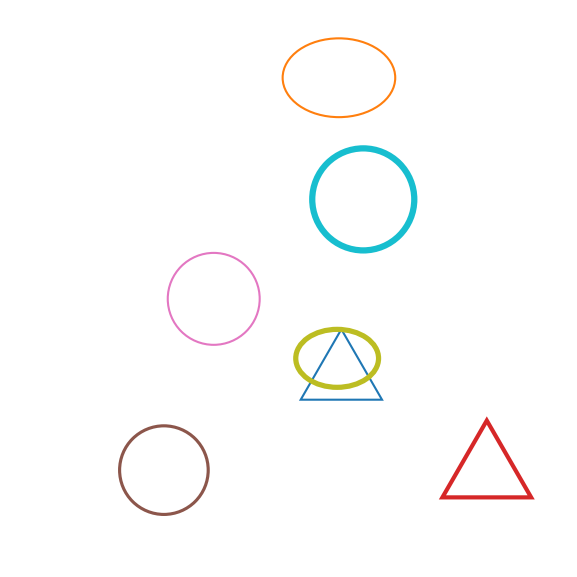[{"shape": "triangle", "thickness": 1, "radius": 0.41, "center": [0.591, 0.348]}, {"shape": "oval", "thickness": 1, "radius": 0.49, "center": [0.587, 0.865]}, {"shape": "triangle", "thickness": 2, "radius": 0.44, "center": [0.843, 0.182]}, {"shape": "circle", "thickness": 1.5, "radius": 0.38, "center": [0.284, 0.185]}, {"shape": "circle", "thickness": 1, "radius": 0.4, "center": [0.37, 0.482]}, {"shape": "oval", "thickness": 2.5, "radius": 0.36, "center": [0.584, 0.379]}, {"shape": "circle", "thickness": 3, "radius": 0.44, "center": [0.629, 0.654]}]